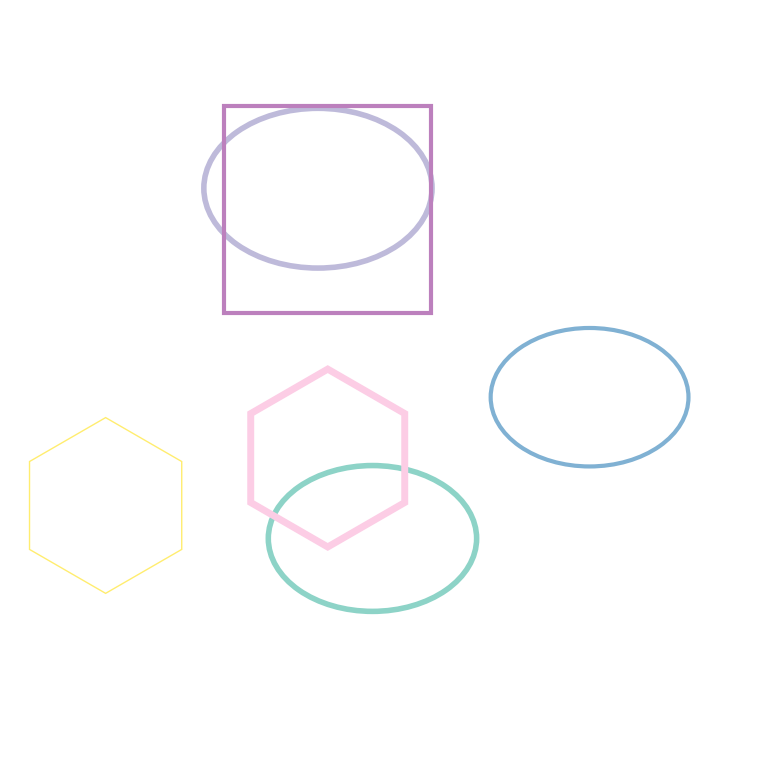[{"shape": "oval", "thickness": 2, "radius": 0.68, "center": [0.484, 0.301]}, {"shape": "oval", "thickness": 2, "radius": 0.74, "center": [0.413, 0.756]}, {"shape": "oval", "thickness": 1.5, "radius": 0.64, "center": [0.766, 0.484]}, {"shape": "hexagon", "thickness": 2.5, "radius": 0.58, "center": [0.426, 0.405]}, {"shape": "square", "thickness": 1.5, "radius": 0.67, "center": [0.426, 0.728]}, {"shape": "hexagon", "thickness": 0.5, "radius": 0.57, "center": [0.137, 0.344]}]